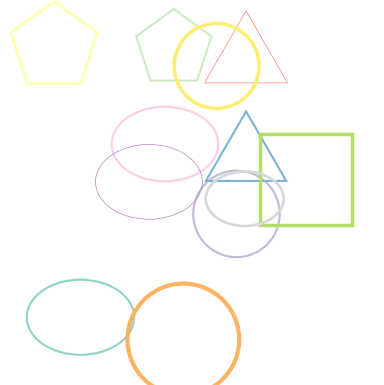[{"shape": "oval", "thickness": 1.5, "radius": 0.7, "center": [0.209, 0.176]}, {"shape": "pentagon", "thickness": 2, "radius": 0.59, "center": [0.14, 0.879]}, {"shape": "circle", "thickness": 1.5, "radius": 0.56, "center": [0.614, 0.444]}, {"shape": "triangle", "thickness": 0.5, "radius": 0.62, "center": [0.639, 0.847]}, {"shape": "triangle", "thickness": 1.5, "radius": 0.6, "center": [0.639, 0.59]}, {"shape": "circle", "thickness": 3, "radius": 0.73, "center": [0.476, 0.118]}, {"shape": "square", "thickness": 2.5, "radius": 0.6, "center": [0.794, 0.534]}, {"shape": "oval", "thickness": 1.5, "radius": 0.69, "center": [0.429, 0.626]}, {"shape": "oval", "thickness": 2, "radius": 0.51, "center": [0.636, 0.484]}, {"shape": "oval", "thickness": 0.5, "radius": 0.69, "center": [0.387, 0.528]}, {"shape": "pentagon", "thickness": 1.5, "radius": 0.51, "center": [0.451, 0.874]}, {"shape": "circle", "thickness": 2.5, "radius": 0.55, "center": [0.563, 0.829]}]